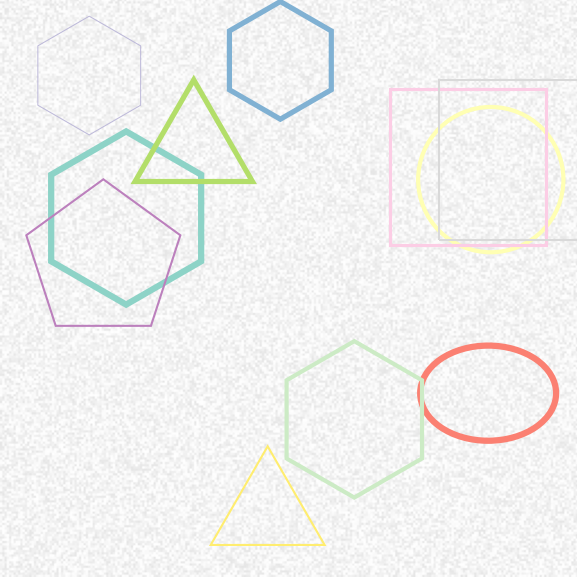[{"shape": "hexagon", "thickness": 3, "radius": 0.75, "center": [0.218, 0.622]}, {"shape": "circle", "thickness": 2, "radius": 0.63, "center": [0.85, 0.688]}, {"shape": "hexagon", "thickness": 0.5, "radius": 0.51, "center": [0.155, 0.868]}, {"shape": "oval", "thickness": 3, "radius": 0.59, "center": [0.845, 0.318]}, {"shape": "hexagon", "thickness": 2.5, "radius": 0.51, "center": [0.485, 0.895]}, {"shape": "triangle", "thickness": 2.5, "radius": 0.59, "center": [0.336, 0.744]}, {"shape": "square", "thickness": 1.5, "radius": 0.68, "center": [0.81, 0.71]}, {"shape": "square", "thickness": 1, "radius": 0.69, "center": [0.898, 0.722]}, {"shape": "pentagon", "thickness": 1, "radius": 0.7, "center": [0.179, 0.548]}, {"shape": "hexagon", "thickness": 2, "radius": 0.68, "center": [0.614, 0.273]}, {"shape": "triangle", "thickness": 1, "radius": 0.57, "center": [0.464, 0.112]}]